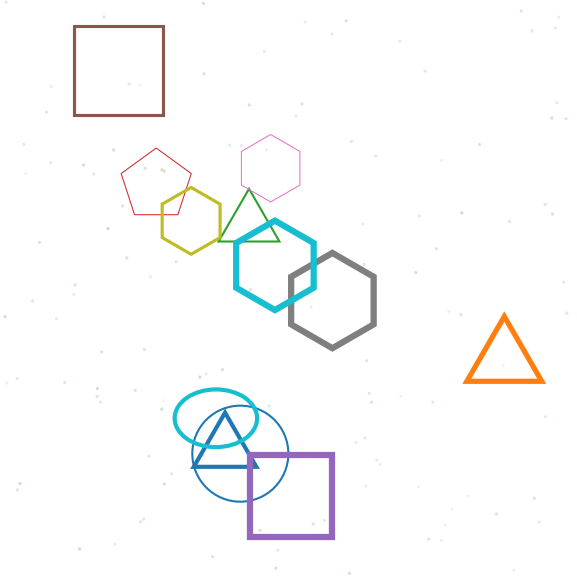[{"shape": "triangle", "thickness": 2, "radius": 0.31, "center": [0.39, 0.222]}, {"shape": "circle", "thickness": 1, "radius": 0.42, "center": [0.416, 0.214]}, {"shape": "triangle", "thickness": 2.5, "radius": 0.37, "center": [0.873, 0.376]}, {"shape": "triangle", "thickness": 1, "radius": 0.3, "center": [0.431, 0.611]}, {"shape": "pentagon", "thickness": 0.5, "radius": 0.32, "center": [0.27, 0.679]}, {"shape": "square", "thickness": 3, "radius": 0.35, "center": [0.504, 0.14]}, {"shape": "square", "thickness": 1.5, "radius": 0.38, "center": [0.205, 0.877]}, {"shape": "hexagon", "thickness": 0.5, "radius": 0.29, "center": [0.469, 0.708]}, {"shape": "hexagon", "thickness": 3, "radius": 0.41, "center": [0.576, 0.479]}, {"shape": "hexagon", "thickness": 1.5, "radius": 0.29, "center": [0.331, 0.617]}, {"shape": "oval", "thickness": 2, "radius": 0.36, "center": [0.374, 0.275]}, {"shape": "hexagon", "thickness": 3, "radius": 0.39, "center": [0.476, 0.54]}]